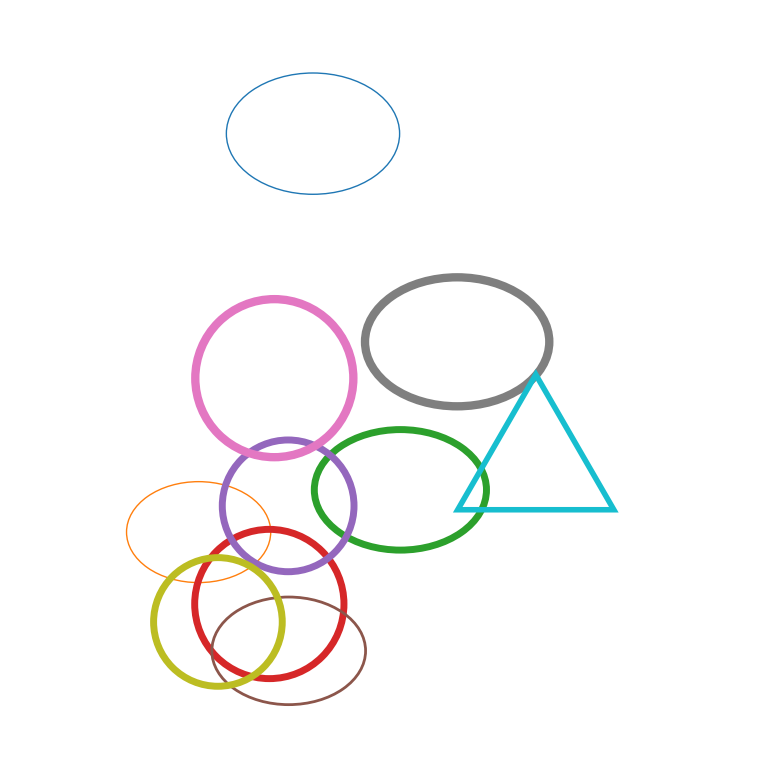[{"shape": "oval", "thickness": 0.5, "radius": 0.56, "center": [0.406, 0.826]}, {"shape": "oval", "thickness": 0.5, "radius": 0.47, "center": [0.258, 0.309]}, {"shape": "oval", "thickness": 2.5, "radius": 0.56, "center": [0.52, 0.364]}, {"shape": "circle", "thickness": 2.5, "radius": 0.48, "center": [0.35, 0.216]}, {"shape": "circle", "thickness": 2.5, "radius": 0.43, "center": [0.374, 0.343]}, {"shape": "oval", "thickness": 1, "radius": 0.5, "center": [0.375, 0.155]}, {"shape": "circle", "thickness": 3, "radius": 0.51, "center": [0.356, 0.509]}, {"shape": "oval", "thickness": 3, "radius": 0.6, "center": [0.594, 0.556]}, {"shape": "circle", "thickness": 2.5, "radius": 0.42, "center": [0.283, 0.192]}, {"shape": "triangle", "thickness": 2, "radius": 0.59, "center": [0.696, 0.397]}]